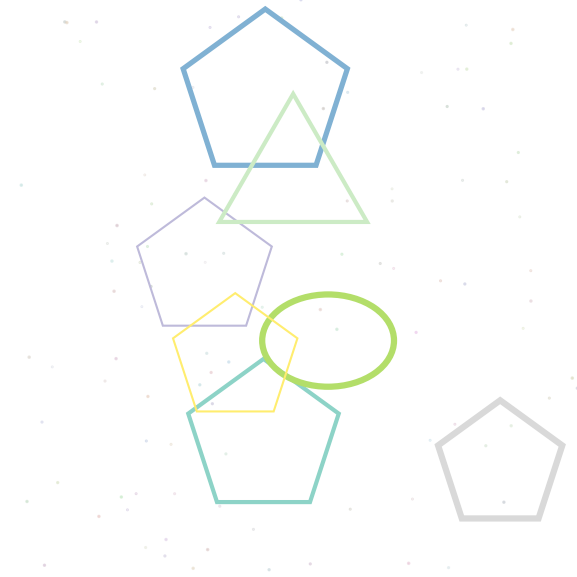[{"shape": "pentagon", "thickness": 2, "radius": 0.69, "center": [0.456, 0.241]}, {"shape": "pentagon", "thickness": 1, "radius": 0.61, "center": [0.354, 0.534]}, {"shape": "pentagon", "thickness": 2.5, "radius": 0.75, "center": [0.459, 0.834]}, {"shape": "oval", "thickness": 3, "radius": 0.57, "center": [0.568, 0.409]}, {"shape": "pentagon", "thickness": 3, "radius": 0.57, "center": [0.866, 0.193]}, {"shape": "triangle", "thickness": 2, "radius": 0.74, "center": [0.508, 0.689]}, {"shape": "pentagon", "thickness": 1, "radius": 0.57, "center": [0.407, 0.378]}]